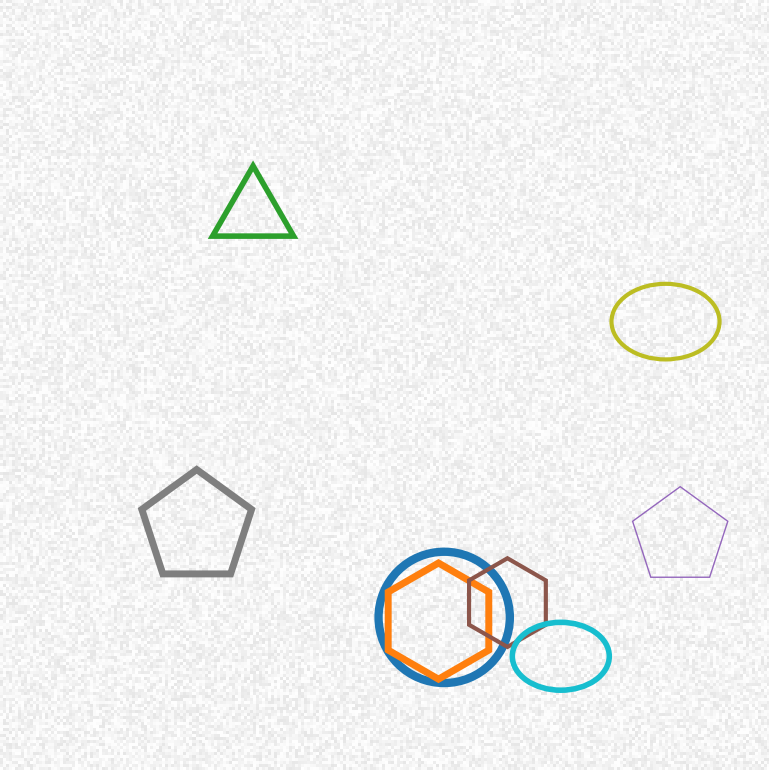[{"shape": "circle", "thickness": 3, "radius": 0.43, "center": [0.577, 0.198]}, {"shape": "hexagon", "thickness": 2.5, "radius": 0.38, "center": [0.569, 0.193]}, {"shape": "triangle", "thickness": 2, "radius": 0.3, "center": [0.329, 0.724]}, {"shape": "pentagon", "thickness": 0.5, "radius": 0.33, "center": [0.883, 0.303]}, {"shape": "hexagon", "thickness": 1.5, "radius": 0.29, "center": [0.659, 0.217]}, {"shape": "pentagon", "thickness": 2.5, "radius": 0.37, "center": [0.255, 0.315]}, {"shape": "oval", "thickness": 1.5, "radius": 0.35, "center": [0.864, 0.582]}, {"shape": "oval", "thickness": 2, "radius": 0.31, "center": [0.728, 0.148]}]